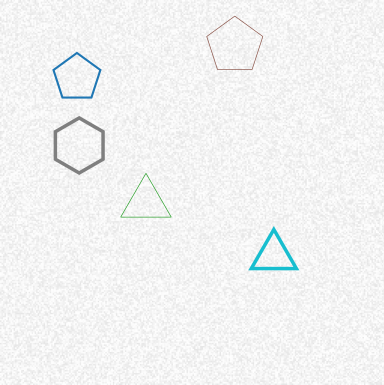[{"shape": "pentagon", "thickness": 1.5, "radius": 0.32, "center": [0.2, 0.798]}, {"shape": "triangle", "thickness": 0.5, "radius": 0.38, "center": [0.379, 0.474]}, {"shape": "pentagon", "thickness": 0.5, "radius": 0.38, "center": [0.61, 0.882]}, {"shape": "hexagon", "thickness": 2.5, "radius": 0.36, "center": [0.206, 0.622]}, {"shape": "triangle", "thickness": 2.5, "radius": 0.34, "center": [0.711, 0.336]}]